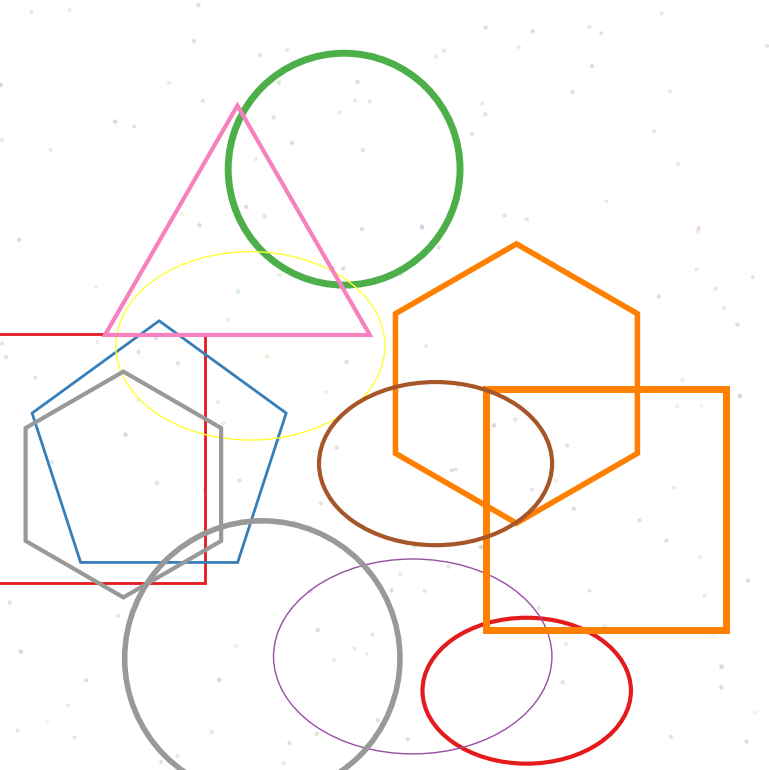[{"shape": "oval", "thickness": 1.5, "radius": 0.68, "center": [0.684, 0.103]}, {"shape": "square", "thickness": 1, "radius": 0.81, "center": [0.105, 0.405]}, {"shape": "pentagon", "thickness": 1, "radius": 0.87, "center": [0.207, 0.41]}, {"shape": "circle", "thickness": 2.5, "radius": 0.75, "center": [0.447, 0.78]}, {"shape": "oval", "thickness": 0.5, "radius": 0.9, "center": [0.536, 0.147]}, {"shape": "hexagon", "thickness": 2, "radius": 0.91, "center": [0.671, 0.502]}, {"shape": "square", "thickness": 2.5, "radius": 0.78, "center": [0.787, 0.338]}, {"shape": "oval", "thickness": 0.5, "radius": 0.87, "center": [0.325, 0.551]}, {"shape": "oval", "thickness": 1.5, "radius": 0.76, "center": [0.566, 0.398]}, {"shape": "triangle", "thickness": 1.5, "radius": 0.99, "center": [0.308, 0.664]}, {"shape": "circle", "thickness": 2, "radius": 0.89, "center": [0.341, 0.145]}, {"shape": "hexagon", "thickness": 1.5, "radius": 0.73, "center": [0.16, 0.371]}]